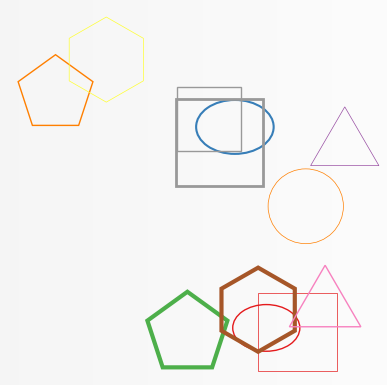[{"shape": "square", "thickness": 0.5, "radius": 0.51, "center": [0.768, 0.137]}, {"shape": "oval", "thickness": 1, "radius": 0.43, "center": [0.687, 0.148]}, {"shape": "oval", "thickness": 1.5, "radius": 0.5, "center": [0.606, 0.67]}, {"shape": "pentagon", "thickness": 3, "radius": 0.54, "center": [0.484, 0.134]}, {"shape": "triangle", "thickness": 0.5, "radius": 0.51, "center": [0.89, 0.621]}, {"shape": "pentagon", "thickness": 1, "radius": 0.51, "center": [0.143, 0.756]}, {"shape": "circle", "thickness": 0.5, "radius": 0.49, "center": [0.789, 0.464]}, {"shape": "hexagon", "thickness": 0.5, "radius": 0.55, "center": [0.274, 0.845]}, {"shape": "hexagon", "thickness": 3, "radius": 0.55, "center": [0.666, 0.196]}, {"shape": "triangle", "thickness": 1, "radius": 0.53, "center": [0.839, 0.204]}, {"shape": "square", "thickness": 2, "radius": 0.57, "center": [0.566, 0.63]}, {"shape": "square", "thickness": 1, "radius": 0.41, "center": [0.539, 0.691]}]